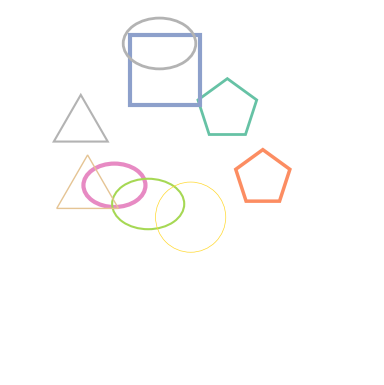[{"shape": "pentagon", "thickness": 2, "radius": 0.4, "center": [0.59, 0.716]}, {"shape": "pentagon", "thickness": 2.5, "radius": 0.37, "center": [0.683, 0.537]}, {"shape": "square", "thickness": 3, "radius": 0.45, "center": [0.429, 0.819]}, {"shape": "oval", "thickness": 3, "radius": 0.4, "center": [0.297, 0.519]}, {"shape": "oval", "thickness": 1.5, "radius": 0.47, "center": [0.385, 0.47]}, {"shape": "circle", "thickness": 0.5, "radius": 0.46, "center": [0.495, 0.436]}, {"shape": "triangle", "thickness": 1, "radius": 0.46, "center": [0.228, 0.505]}, {"shape": "triangle", "thickness": 1.5, "radius": 0.4, "center": [0.21, 0.673]}, {"shape": "oval", "thickness": 2, "radius": 0.47, "center": [0.414, 0.887]}]